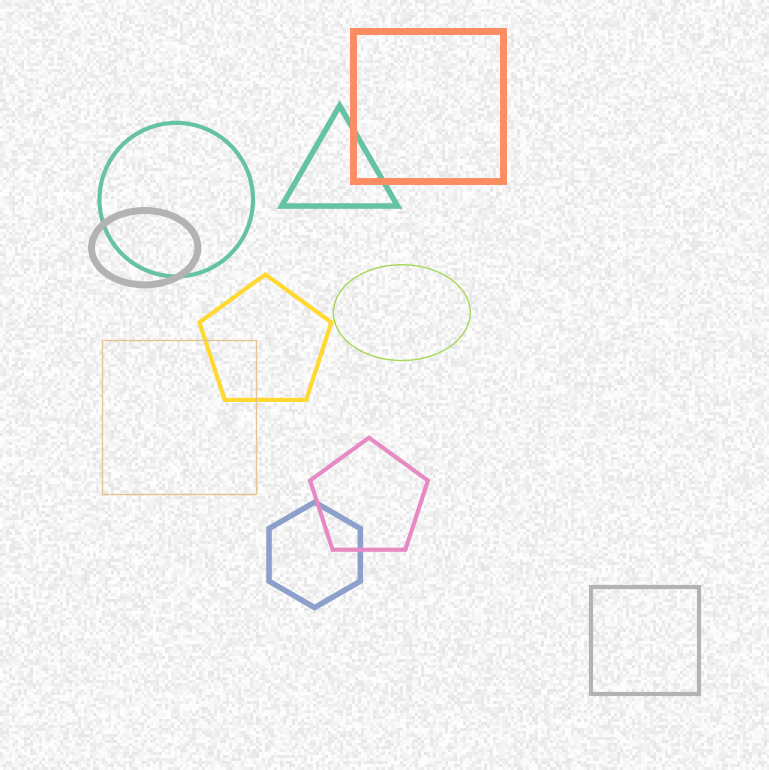[{"shape": "triangle", "thickness": 2, "radius": 0.43, "center": [0.441, 0.776]}, {"shape": "circle", "thickness": 1.5, "radius": 0.5, "center": [0.229, 0.741]}, {"shape": "square", "thickness": 2.5, "radius": 0.49, "center": [0.556, 0.862]}, {"shape": "hexagon", "thickness": 2, "radius": 0.34, "center": [0.409, 0.279]}, {"shape": "pentagon", "thickness": 1.5, "radius": 0.4, "center": [0.479, 0.351]}, {"shape": "oval", "thickness": 0.5, "radius": 0.44, "center": [0.522, 0.594]}, {"shape": "pentagon", "thickness": 1.5, "radius": 0.45, "center": [0.345, 0.554]}, {"shape": "square", "thickness": 0.5, "radius": 0.5, "center": [0.232, 0.459]}, {"shape": "square", "thickness": 1.5, "radius": 0.35, "center": [0.837, 0.168]}, {"shape": "oval", "thickness": 2.5, "radius": 0.35, "center": [0.188, 0.678]}]